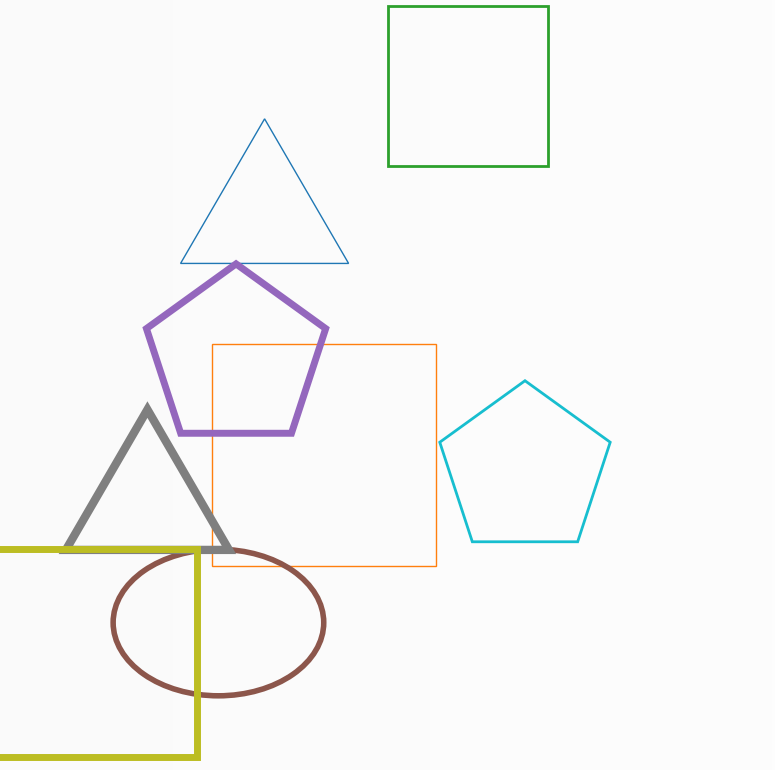[{"shape": "triangle", "thickness": 0.5, "radius": 0.63, "center": [0.341, 0.72]}, {"shape": "square", "thickness": 0.5, "radius": 0.72, "center": [0.418, 0.409]}, {"shape": "square", "thickness": 1, "radius": 0.52, "center": [0.604, 0.888]}, {"shape": "pentagon", "thickness": 2.5, "radius": 0.61, "center": [0.305, 0.536]}, {"shape": "oval", "thickness": 2, "radius": 0.68, "center": [0.282, 0.191]}, {"shape": "triangle", "thickness": 3, "radius": 0.61, "center": [0.19, 0.347]}, {"shape": "square", "thickness": 2.5, "radius": 0.68, "center": [0.118, 0.152]}, {"shape": "pentagon", "thickness": 1, "radius": 0.58, "center": [0.677, 0.39]}]